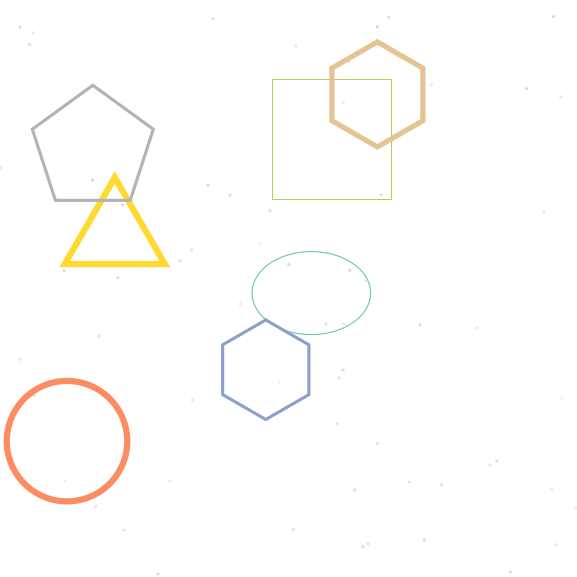[{"shape": "oval", "thickness": 0.5, "radius": 0.51, "center": [0.539, 0.492]}, {"shape": "circle", "thickness": 3, "radius": 0.52, "center": [0.116, 0.235]}, {"shape": "hexagon", "thickness": 1.5, "radius": 0.43, "center": [0.46, 0.359]}, {"shape": "square", "thickness": 0.5, "radius": 0.52, "center": [0.574, 0.758]}, {"shape": "triangle", "thickness": 3, "radius": 0.5, "center": [0.199, 0.592]}, {"shape": "hexagon", "thickness": 2.5, "radius": 0.45, "center": [0.653, 0.836]}, {"shape": "pentagon", "thickness": 1.5, "radius": 0.55, "center": [0.161, 0.741]}]